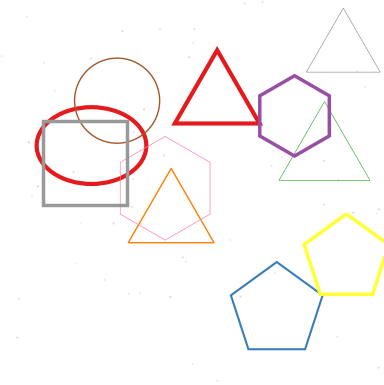[{"shape": "triangle", "thickness": 3, "radius": 0.64, "center": [0.564, 0.743]}, {"shape": "oval", "thickness": 3, "radius": 0.71, "center": [0.238, 0.622]}, {"shape": "pentagon", "thickness": 1.5, "radius": 0.63, "center": [0.719, 0.194]}, {"shape": "triangle", "thickness": 0.5, "radius": 0.68, "center": [0.843, 0.6]}, {"shape": "hexagon", "thickness": 2.5, "radius": 0.52, "center": [0.765, 0.699]}, {"shape": "triangle", "thickness": 1, "radius": 0.64, "center": [0.445, 0.434]}, {"shape": "pentagon", "thickness": 2.5, "radius": 0.58, "center": [0.9, 0.329]}, {"shape": "circle", "thickness": 1, "radius": 0.55, "center": [0.304, 0.738]}, {"shape": "hexagon", "thickness": 0.5, "radius": 0.67, "center": [0.429, 0.511]}, {"shape": "triangle", "thickness": 0.5, "radius": 0.55, "center": [0.892, 0.868]}, {"shape": "square", "thickness": 2.5, "radius": 0.54, "center": [0.221, 0.576]}]